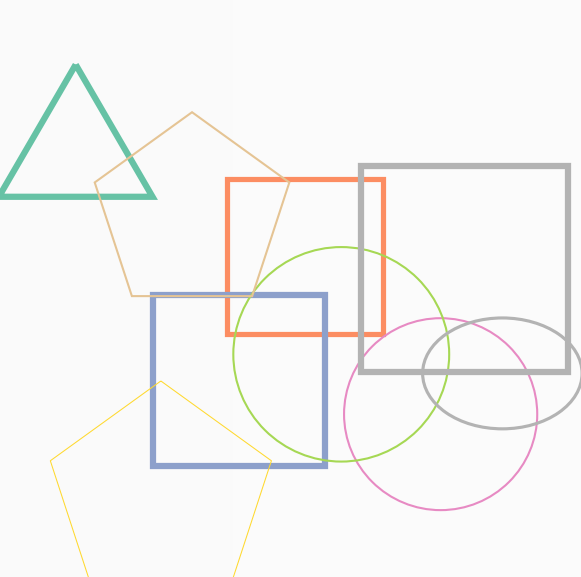[{"shape": "triangle", "thickness": 3, "radius": 0.76, "center": [0.13, 0.735]}, {"shape": "square", "thickness": 2.5, "radius": 0.67, "center": [0.525, 0.555]}, {"shape": "square", "thickness": 3, "radius": 0.74, "center": [0.412, 0.34]}, {"shape": "circle", "thickness": 1, "radius": 0.83, "center": [0.758, 0.282]}, {"shape": "circle", "thickness": 1, "radius": 0.93, "center": [0.587, 0.386]}, {"shape": "pentagon", "thickness": 0.5, "radius": 1.0, "center": [0.277, 0.139]}, {"shape": "pentagon", "thickness": 1, "radius": 0.88, "center": [0.33, 0.629]}, {"shape": "oval", "thickness": 1.5, "radius": 0.69, "center": [0.864, 0.353]}, {"shape": "square", "thickness": 3, "radius": 0.89, "center": [0.799, 0.533]}]